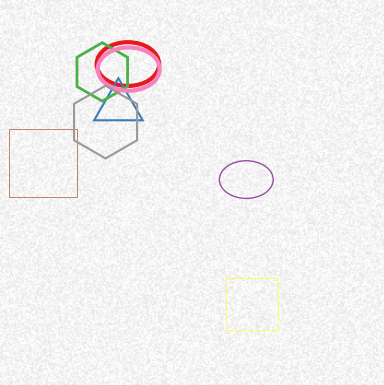[{"shape": "oval", "thickness": 3, "radius": 0.41, "center": [0.332, 0.834]}, {"shape": "triangle", "thickness": 1.5, "radius": 0.36, "center": [0.308, 0.724]}, {"shape": "hexagon", "thickness": 2, "radius": 0.38, "center": [0.266, 0.813]}, {"shape": "oval", "thickness": 1, "radius": 0.35, "center": [0.64, 0.534]}, {"shape": "square", "thickness": 0.5, "radius": 0.34, "center": [0.654, 0.211]}, {"shape": "square", "thickness": 0.5, "radius": 0.44, "center": [0.112, 0.576]}, {"shape": "oval", "thickness": 3, "radius": 0.4, "center": [0.334, 0.821]}, {"shape": "hexagon", "thickness": 1.5, "radius": 0.47, "center": [0.274, 0.683]}]